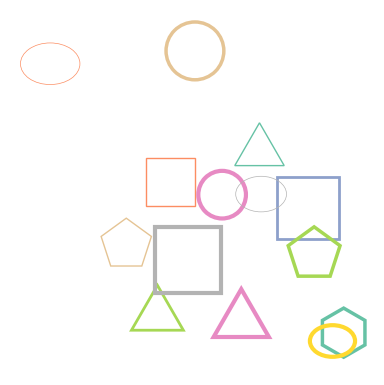[{"shape": "triangle", "thickness": 1, "radius": 0.37, "center": [0.674, 0.607]}, {"shape": "hexagon", "thickness": 2.5, "radius": 0.32, "center": [0.893, 0.136]}, {"shape": "square", "thickness": 1, "radius": 0.31, "center": [0.443, 0.528]}, {"shape": "oval", "thickness": 0.5, "radius": 0.39, "center": [0.13, 0.834]}, {"shape": "square", "thickness": 2, "radius": 0.4, "center": [0.8, 0.46]}, {"shape": "triangle", "thickness": 3, "radius": 0.41, "center": [0.627, 0.166]}, {"shape": "circle", "thickness": 3, "radius": 0.31, "center": [0.577, 0.494]}, {"shape": "pentagon", "thickness": 2.5, "radius": 0.35, "center": [0.816, 0.34]}, {"shape": "triangle", "thickness": 2, "radius": 0.39, "center": [0.409, 0.181]}, {"shape": "oval", "thickness": 3, "radius": 0.29, "center": [0.864, 0.114]}, {"shape": "pentagon", "thickness": 1, "radius": 0.34, "center": [0.328, 0.365]}, {"shape": "circle", "thickness": 2.5, "radius": 0.38, "center": [0.506, 0.868]}, {"shape": "square", "thickness": 3, "radius": 0.43, "center": [0.488, 0.325]}, {"shape": "oval", "thickness": 0.5, "radius": 0.33, "center": [0.678, 0.496]}]